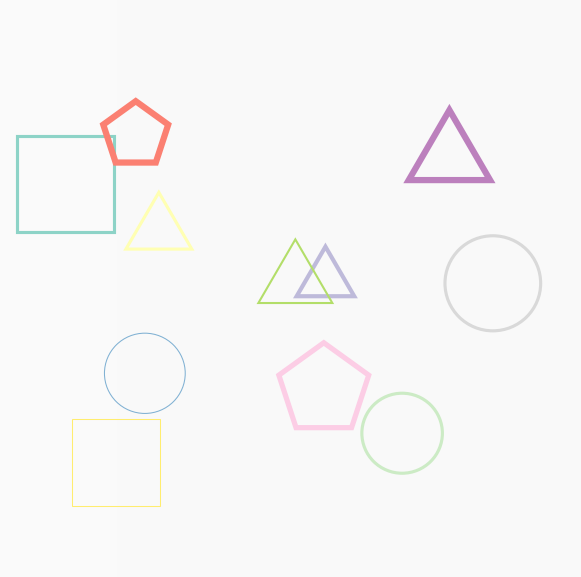[{"shape": "square", "thickness": 1.5, "radius": 0.42, "center": [0.113, 0.68]}, {"shape": "triangle", "thickness": 1.5, "radius": 0.33, "center": [0.273, 0.6]}, {"shape": "triangle", "thickness": 2, "radius": 0.29, "center": [0.56, 0.515]}, {"shape": "pentagon", "thickness": 3, "radius": 0.29, "center": [0.234, 0.765]}, {"shape": "circle", "thickness": 0.5, "radius": 0.35, "center": [0.249, 0.353]}, {"shape": "triangle", "thickness": 1, "radius": 0.37, "center": [0.508, 0.511]}, {"shape": "pentagon", "thickness": 2.5, "radius": 0.41, "center": [0.557, 0.324]}, {"shape": "circle", "thickness": 1.5, "radius": 0.41, "center": [0.848, 0.509]}, {"shape": "triangle", "thickness": 3, "radius": 0.4, "center": [0.773, 0.728]}, {"shape": "circle", "thickness": 1.5, "radius": 0.35, "center": [0.692, 0.249]}, {"shape": "square", "thickness": 0.5, "radius": 0.38, "center": [0.2, 0.198]}]